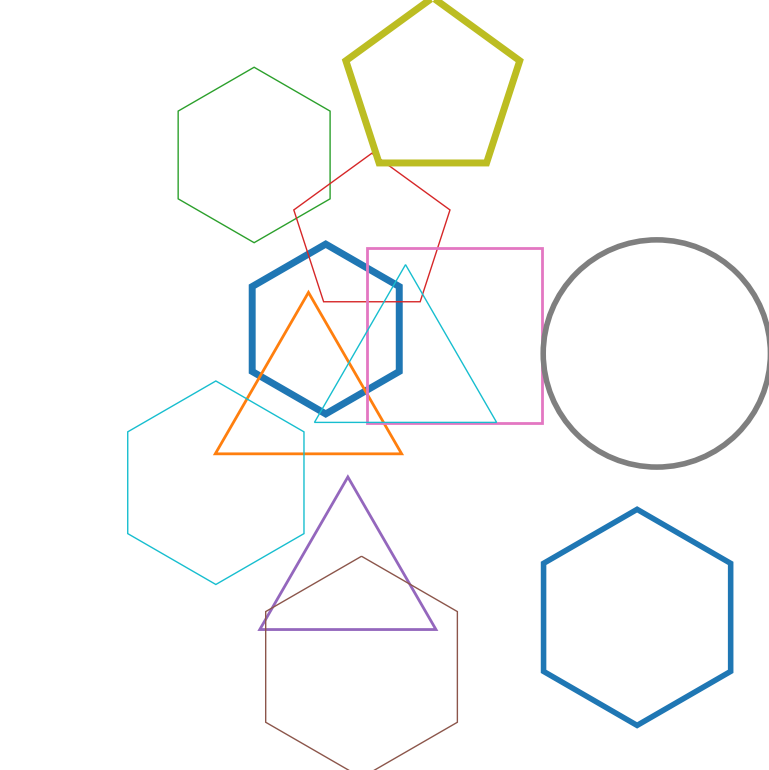[{"shape": "hexagon", "thickness": 2.5, "radius": 0.55, "center": [0.423, 0.573]}, {"shape": "hexagon", "thickness": 2, "radius": 0.7, "center": [0.827, 0.198]}, {"shape": "triangle", "thickness": 1, "radius": 0.7, "center": [0.401, 0.48]}, {"shape": "hexagon", "thickness": 0.5, "radius": 0.57, "center": [0.33, 0.799]}, {"shape": "pentagon", "thickness": 0.5, "radius": 0.53, "center": [0.483, 0.694]}, {"shape": "triangle", "thickness": 1, "radius": 0.66, "center": [0.452, 0.248]}, {"shape": "hexagon", "thickness": 0.5, "radius": 0.72, "center": [0.47, 0.134]}, {"shape": "square", "thickness": 1, "radius": 0.57, "center": [0.59, 0.565]}, {"shape": "circle", "thickness": 2, "radius": 0.74, "center": [0.853, 0.541]}, {"shape": "pentagon", "thickness": 2.5, "radius": 0.59, "center": [0.562, 0.884]}, {"shape": "triangle", "thickness": 0.5, "radius": 0.68, "center": [0.527, 0.52]}, {"shape": "hexagon", "thickness": 0.5, "radius": 0.66, "center": [0.28, 0.373]}]